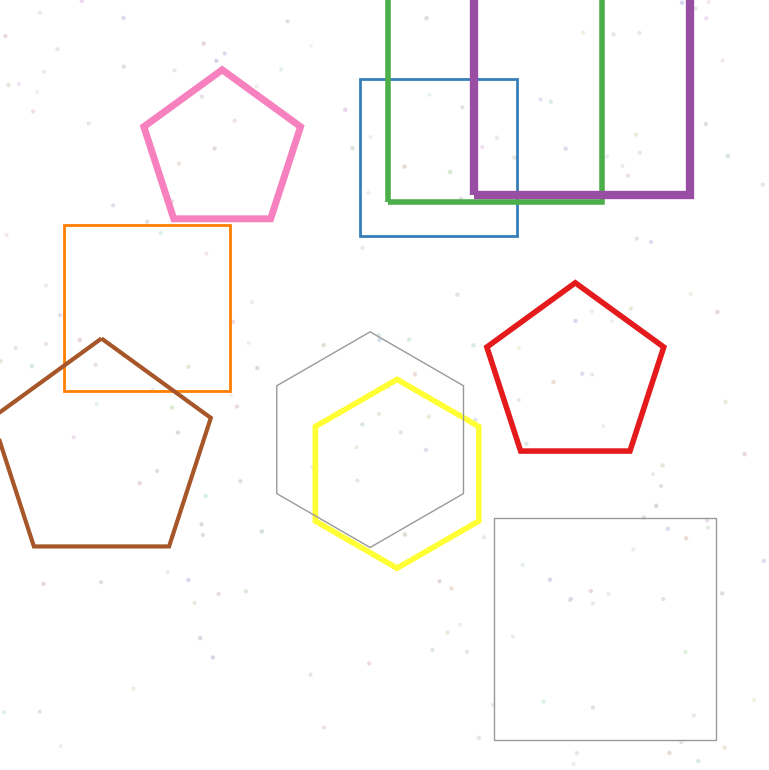[{"shape": "pentagon", "thickness": 2, "radius": 0.6, "center": [0.747, 0.512]}, {"shape": "square", "thickness": 1, "radius": 0.51, "center": [0.57, 0.795]}, {"shape": "square", "thickness": 2, "radius": 0.7, "center": [0.643, 0.877]}, {"shape": "square", "thickness": 3, "radius": 0.7, "center": [0.756, 0.888]}, {"shape": "square", "thickness": 1, "radius": 0.54, "center": [0.191, 0.6]}, {"shape": "hexagon", "thickness": 2, "radius": 0.61, "center": [0.516, 0.385]}, {"shape": "pentagon", "thickness": 1.5, "radius": 0.75, "center": [0.132, 0.411]}, {"shape": "pentagon", "thickness": 2.5, "radius": 0.53, "center": [0.289, 0.802]}, {"shape": "square", "thickness": 0.5, "radius": 0.72, "center": [0.786, 0.183]}, {"shape": "hexagon", "thickness": 0.5, "radius": 0.7, "center": [0.481, 0.429]}]